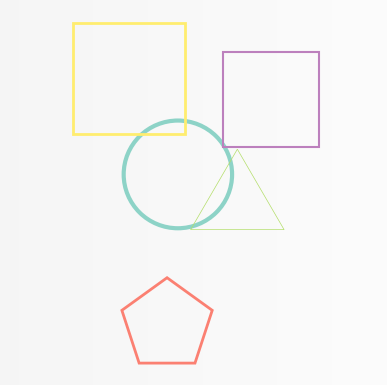[{"shape": "circle", "thickness": 3, "radius": 0.7, "center": [0.459, 0.547]}, {"shape": "pentagon", "thickness": 2, "radius": 0.61, "center": [0.431, 0.156]}, {"shape": "triangle", "thickness": 0.5, "radius": 0.7, "center": [0.613, 0.473]}, {"shape": "square", "thickness": 1.5, "radius": 0.62, "center": [0.7, 0.74]}, {"shape": "square", "thickness": 2, "radius": 0.73, "center": [0.333, 0.796]}]